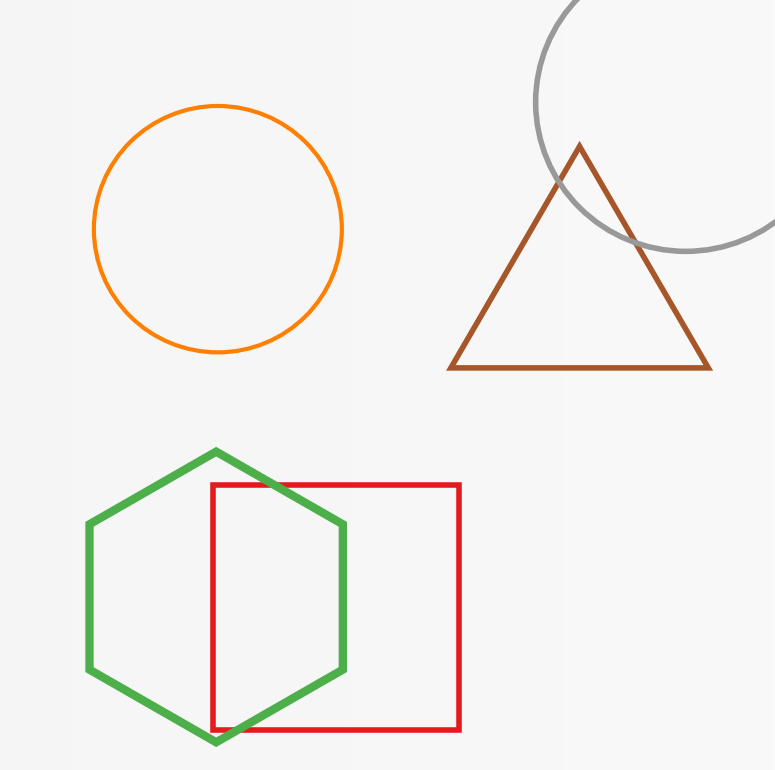[{"shape": "square", "thickness": 2, "radius": 0.8, "center": [0.434, 0.212]}, {"shape": "hexagon", "thickness": 3, "radius": 0.94, "center": [0.279, 0.225]}, {"shape": "circle", "thickness": 1.5, "radius": 0.8, "center": [0.281, 0.702]}, {"shape": "triangle", "thickness": 2, "radius": 0.96, "center": [0.748, 0.618]}, {"shape": "circle", "thickness": 2, "radius": 0.97, "center": [0.885, 0.867]}]